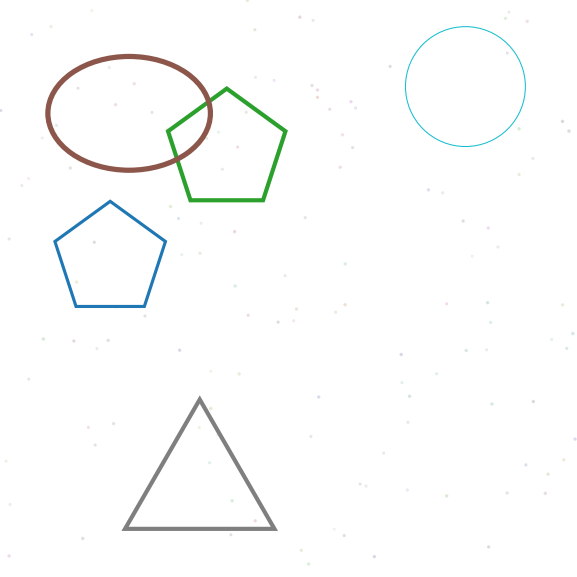[{"shape": "pentagon", "thickness": 1.5, "radius": 0.5, "center": [0.191, 0.55]}, {"shape": "pentagon", "thickness": 2, "radius": 0.53, "center": [0.393, 0.739]}, {"shape": "oval", "thickness": 2.5, "radius": 0.7, "center": [0.224, 0.803]}, {"shape": "triangle", "thickness": 2, "radius": 0.75, "center": [0.346, 0.158]}, {"shape": "circle", "thickness": 0.5, "radius": 0.52, "center": [0.806, 0.849]}]